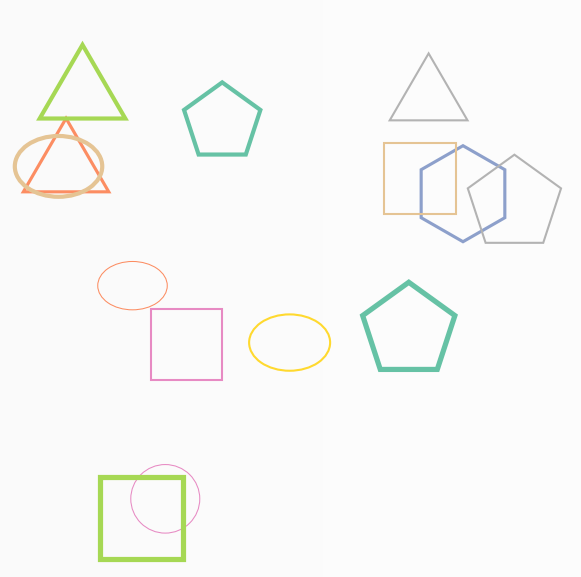[{"shape": "pentagon", "thickness": 2, "radius": 0.35, "center": [0.382, 0.787]}, {"shape": "pentagon", "thickness": 2.5, "radius": 0.42, "center": [0.703, 0.427]}, {"shape": "oval", "thickness": 0.5, "radius": 0.3, "center": [0.228, 0.505]}, {"shape": "triangle", "thickness": 1.5, "radius": 0.42, "center": [0.114, 0.709]}, {"shape": "hexagon", "thickness": 1.5, "radius": 0.42, "center": [0.797, 0.664]}, {"shape": "circle", "thickness": 0.5, "radius": 0.3, "center": [0.284, 0.135]}, {"shape": "square", "thickness": 1, "radius": 0.31, "center": [0.321, 0.402]}, {"shape": "square", "thickness": 2.5, "radius": 0.36, "center": [0.244, 0.102]}, {"shape": "triangle", "thickness": 2, "radius": 0.43, "center": [0.142, 0.836]}, {"shape": "oval", "thickness": 1, "radius": 0.35, "center": [0.498, 0.406]}, {"shape": "oval", "thickness": 2, "radius": 0.38, "center": [0.101, 0.711]}, {"shape": "square", "thickness": 1, "radius": 0.31, "center": [0.723, 0.69]}, {"shape": "triangle", "thickness": 1, "radius": 0.39, "center": [0.737, 0.829]}, {"shape": "pentagon", "thickness": 1, "radius": 0.42, "center": [0.885, 0.647]}]